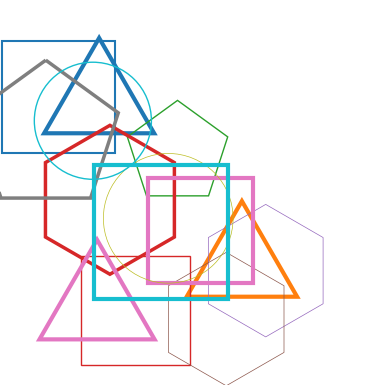[{"shape": "square", "thickness": 1.5, "radius": 0.73, "center": [0.152, 0.747]}, {"shape": "triangle", "thickness": 3, "radius": 0.82, "center": [0.257, 0.736]}, {"shape": "triangle", "thickness": 3, "radius": 0.83, "center": [0.628, 0.312]}, {"shape": "pentagon", "thickness": 1, "radius": 0.69, "center": [0.461, 0.602]}, {"shape": "square", "thickness": 1, "radius": 0.71, "center": [0.352, 0.194]}, {"shape": "hexagon", "thickness": 2.5, "radius": 0.97, "center": [0.286, 0.481]}, {"shape": "hexagon", "thickness": 0.5, "radius": 0.86, "center": [0.69, 0.297]}, {"shape": "hexagon", "thickness": 0.5, "radius": 0.87, "center": [0.588, 0.171]}, {"shape": "triangle", "thickness": 3, "radius": 0.86, "center": [0.252, 0.205]}, {"shape": "square", "thickness": 3, "radius": 0.68, "center": [0.521, 0.401]}, {"shape": "pentagon", "thickness": 2.5, "radius": 0.99, "center": [0.119, 0.646]}, {"shape": "circle", "thickness": 0.5, "radius": 0.84, "center": [0.437, 0.433]}, {"shape": "square", "thickness": 3, "radius": 0.87, "center": [0.419, 0.398]}, {"shape": "circle", "thickness": 1, "radius": 0.76, "center": [0.241, 0.686]}]